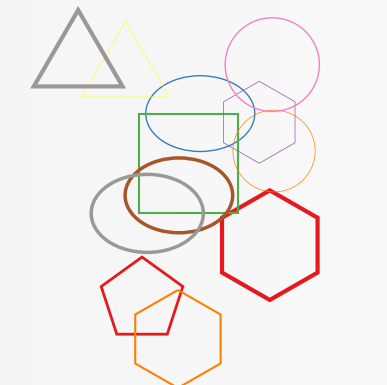[{"shape": "hexagon", "thickness": 3, "radius": 0.71, "center": [0.696, 0.363]}, {"shape": "pentagon", "thickness": 2, "radius": 0.55, "center": [0.367, 0.222]}, {"shape": "oval", "thickness": 1, "radius": 0.7, "center": [0.517, 0.705]}, {"shape": "square", "thickness": 1.5, "radius": 0.64, "center": [0.486, 0.575]}, {"shape": "hexagon", "thickness": 0.5, "radius": 0.53, "center": [0.669, 0.682]}, {"shape": "hexagon", "thickness": 1.5, "radius": 0.64, "center": [0.459, 0.12]}, {"shape": "circle", "thickness": 0.5, "radius": 0.53, "center": [0.707, 0.608]}, {"shape": "triangle", "thickness": 0.5, "radius": 0.65, "center": [0.324, 0.814]}, {"shape": "oval", "thickness": 2.5, "radius": 0.69, "center": [0.462, 0.493]}, {"shape": "circle", "thickness": 1, "radius": 0.61, "center": [0.703, 0.832]}, {"shape": "oval", "thickness": 2.5, "radius": 0.72, "center": [0.38, 0.446]}, {"shape": "triangle", "thickness": 3, "radius": 0.66, "center": [0.202, 0.842]}]